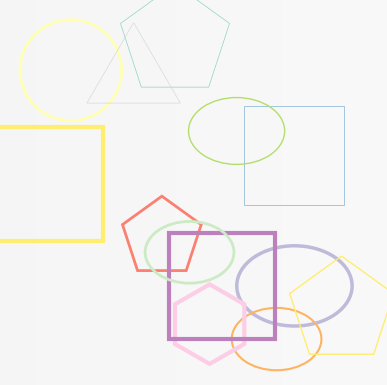[{"shape": "pentagon", "thickness": 0.5, "radius": 0.74, "center": [0.452, 0.893]}, {"shape": "circle", "thickness": 2, "radius": 0.66, "center": [0.183, 0.818]}, {"shape": "oval", "thickness": 2.5, "radius": 0.74, "center": [0.76, 0.257]}, {"shape": "pentagon", "thickness": 2, "radius": 0.53, "center": [0.418, 0.384]}, {"shape": "square", "thickness": 0.5, "radius": 0.64, "center": [0.758, 0.596]}, {"shape": "oval", "thickness": 1.5, "radius": 0.58, "center": [0.714, 0.119]}, {"shape": "oval", "thickness": 1, "radius": 0.62, "center": [0.611, 0.66]}, {"shape": "hexagon", "thickness": 3, "radius": 0.52, "center": [0.541, 0.158]}, {"shape": "triangle", "thickness": 0.5, "radius": 0.7, "center": [0.345, 0.802]}, {"shape": "square", "thickness": 3, "radius": 0.68, "center": [0.573, 0.258]}, {"shape": "oval", "thickness": 2, "radius": 0.57, "center": [0.489, 0.345]}, {"shape": "pentagon", "thickness": 1, "radius": 0.7, "center": [0.882, 0.194]}, {"shape": "square", "thickness": 3, "radius": 0.75, "center": [0.117, 0.522]}]